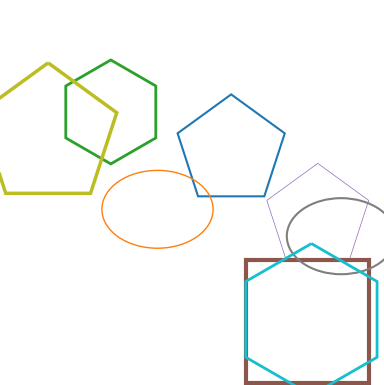[{"shape": "pentagon", "thickness": 1.5, "radius": 0.73, "center": [0.6, 0.608]}, {"shape": "oval", "thickness": 1, "radius": 0.72, "center": [0.409, 0.456]}, {"shape": "hexagon", "thickness": 2, "radius": 0.67, "center": [0.288, 0.709]}, {"shape": "pentagon", "thickness": 0.5, "radius": 0.7, "center": [0.825, 0.437]}, {"shape": "square", "thickness": 3, "radius": 0.8, "center": [0.799, 0.165]}, {"shape": "oval", "thickness": 1.5, "radius": 0.71, "center": [0.886, 0.387]}, {"shape": "pentagon", "thickness": 2.5, "radius": 0.94, "center": [0.125, 0.649]}, {"shape": "hexagon", "thickness": 2, "radius": 0.98, "center": [0.809, 0.17]}]